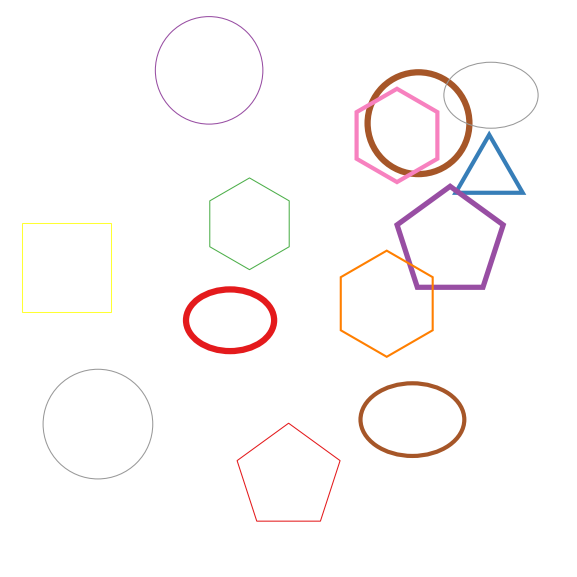[{"shape": "pentagon", "thickness": 0.5, "radius": 0.47, "center": [0.5, 0.173]}, {"shape": "oval", "thickness": 3, "radius": 0.38, "center": [0.398, 0.445]}, {"shape": "triangle", "thickness": 2, "radius": 0.34, "center": [0.847, 0.699]}, {"shape": "hexagon", "thickness": 0.5, "radius": 0.4, "center": [0.432, 0.612]}, {"shape": "pentagon", "thickness": 2.5, "radius": 0.48, "center": [0.779, 0.58]}, {"shape": "circle", "thickness": 0.5, "radius": 0.47, "center": [0.362, 0.877]}, {"shape": "hexagon", "thickness": 1, "radius": 0.46, "center": [0.67, 0.473]}, {"shape": "square", "thickness": 0.5, "radius": 0.39, "center": [0.116, 0.537]}, {"shape": "oval", "thickness": 2, "radius": 0.45, "center": [0.714, 0.273]}, {"shape": "circle", "thickness": 3, "radius": 0.44, "center": [0.725, 0.786]}, {"shape": "hexagon", "thickness": 2, "radius": 0.4, "center": [0.687, 0.765]}, {"shape": "circle", "thickness": 0.5, "radius": 0.47, "center": [0.17, 0.265]}, {"shape": "oval", "thickness": 0.5, "radius": 0.41, "center": [0.85, 0.834]}]